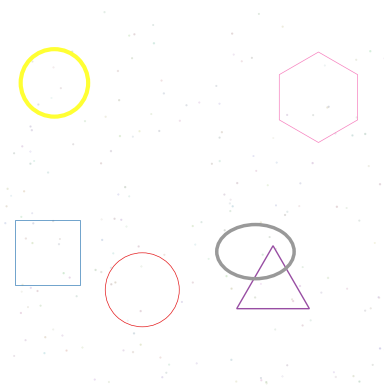[{"shape": "circle", "thickness": 0.5, "radius": 0.48, "center": [0.37, 0.247]}, {"shape": "square", "thickness": 0.5, "radius": 0.42, "center": [0.123, 0.344]}, {"shape": "triangle", "thickness": 1, "radius": 0.54, "center": [0.709, 0.253]}, {"shape": "circle", "thickness": 3, "radius": 0.44, "center": [0.141, 0.785]}, {"shape": "hexagon", "thickness": 0.5, "radius": 0.59, "center": [0.827, 0.747]}, {"shape": "oval", "thickness": 2.5, "radius": 0.5, "center": [0.663, 0.346]}]